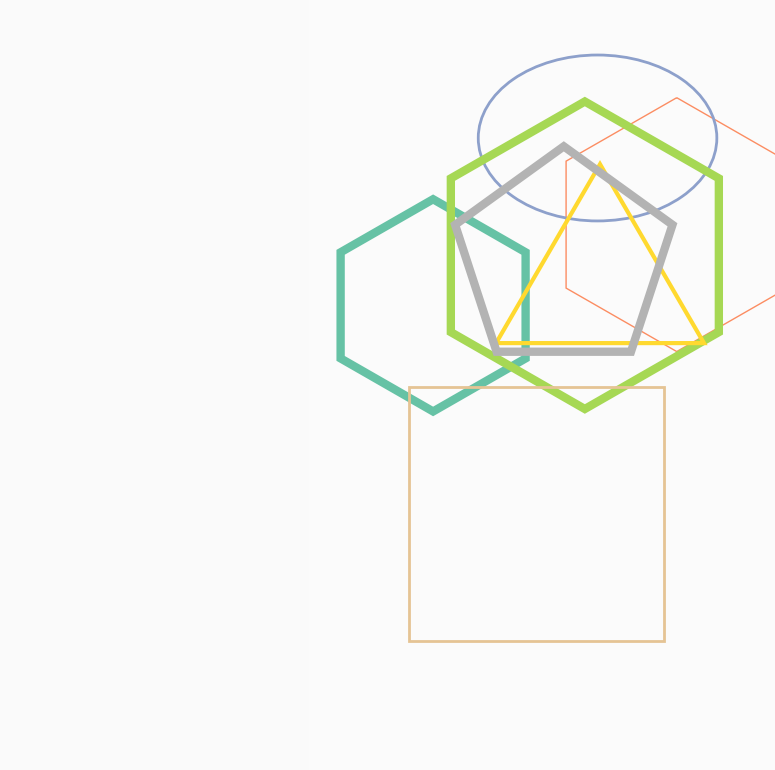[{"shape": "hexagon", "thickness": 3, "radius": 0.69, "center": [0.559, 0.603]}, {"shape": "hexagon", "thickness": 0.5, "radius": 0.82, "center": [0.873, 0.708]}, {"shape": "oval", "thickness": 1, "radius": 0.77, "center": [0.771, 0.821]}, {"shape": "hexagon", "thickness": 3, "radius": 1.0, "center": [0.755, 0.669]}, {"shape": "triangle", "thickness": 1.5, "radius": 0.77, "center": [0.774, 0.632]}, {"shape": "square", "thickness": 1, "radius": 0.82, "center": [0.693, 0.333]}, {"shape": "pentagon", "thickness": 3, "radius": 0.74, "center": [0.727, 0.663]}]